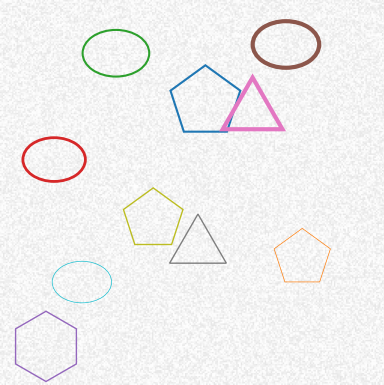[{"shape": "pentagon", "thickness": 1.5, "radius": 0.48, "center": [0.533, 0.735]}, {"shape": "pentagon", "thickness": 0.5, "radius": 0.38, "center": [0.785, 0.33]}, {"shape": "oval", "thickness": 1.5, "radius": 0.43, "center": [0.301, 0.862]}, {"shape": "oval", "thickness": 2, "radius": 0.41, "center": [0.141, 0.586]}, {"shape": "hexagon", "thickness": 1, "radius": 0.46, "center": [0.119, 0.1]}, {"shape": "oval", "thickness": 3, "radius": 0.43, "center": [0.743, 0.884]}, {"shape": "triangle", "thickness": 3, "radius": 0.45, "center": [0.656, 0.709]}, {"shape": "triangle", "thickness": 1, "radius": 0.43, "center": [0.514, 0.359]}, {"shape": "pentagon", "thickness": 1, "radius": 0.41, "center": [0.398, 0.431]}, {"shape": "oval", "thickness": 0.5, "radius": 0.39, "center": [0.213, 0.267]}]